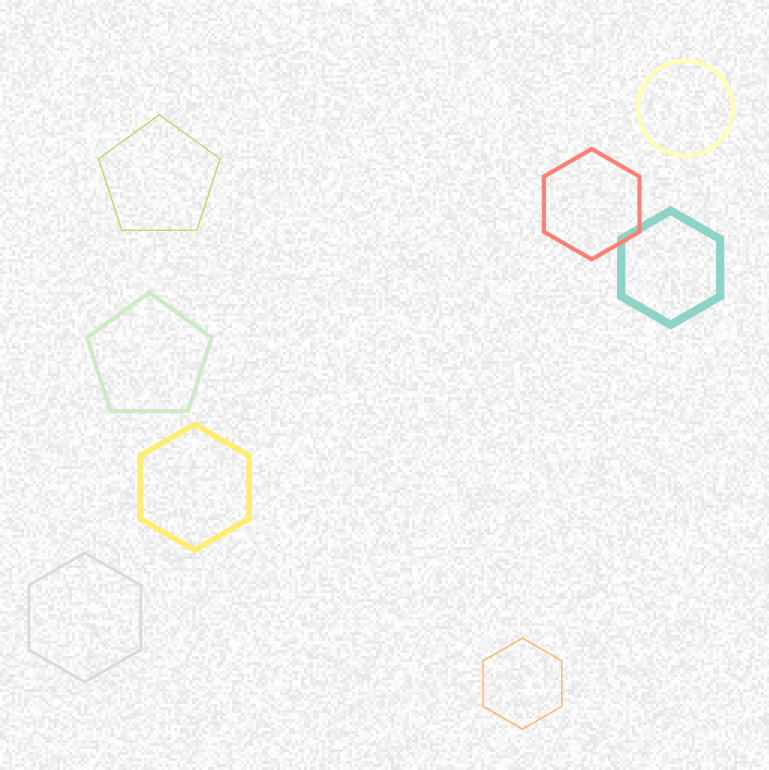[{"shape": "hexagon", "thickness": 3, "radius": 0.37, "center": [0.871, 0.652]}, {"shape": "circle", "thickness": 1.5, "radius": 0.31, "center": [0.89, 0.86]}, {"shape": "hexagon", "thickness": 1.5, "radius": 0.36, "center": [0.768, 0.735]}, {"shape": "hexagon", "thickness": 0.5, "radius": 0.3, "center": [0.678, 0.112]}, {"shape": "pentagon", "thickness": 0.5, "radius": 0.41, "center": [0.207, 0.768]}, {"shape": "hexagon", "thickness": 1, "radius": 0.42, "center": [0.11, 0.198]}, {"shape": "pentagon", "thickness": 1.5, "radius": 0.43, "center": [0.194, 0.535]}, {"shape": "hexagon", "thickness": 2, "radius": 0.41, "center": [0.253, 0.367]}]